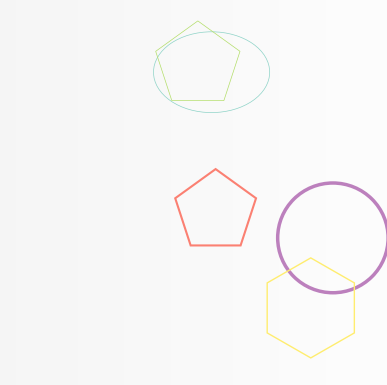[{"shape": "oval", "thickness": 0.5, "radius": 0.75, "center": [0.546, 0.812]}, {"shape": "pentagon", "thickness": 1.5, "radius": 0.55, "center": [0.556, 0.451]}, {"shape": "pentagon", "thickness": 0.5, "radius": 0.57, "center": [0.511, 0.831]}, {"shape": "circle", "thickness": 2.5, "radius": 0.71, "center": [0.859, 0.382]}, {"shape": "hexagon", "thickness": 1, "radius": 0.65, "center": [0.802, 0.2]}]